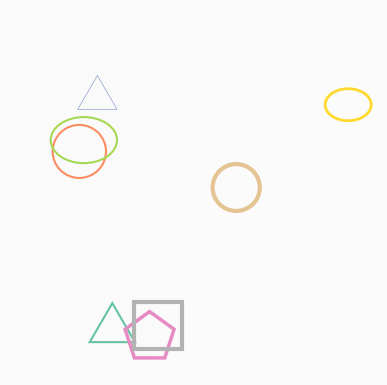[{"shape": "triangle", "thickness": 1.5, "radius": 0.34, "center": [0.29, 0.145]}, {"shape": "circle", "thickness": 1.5, "radius": 0.34, "center": [0.205, 0.607]}, {"shape": "triangle", "thickness": 0.5, "radius": 0.29, "center": [0.251, 0.745]}, {"shape": "pentagon", "thickness": 2.5, "radius": 0.33, "center": [0.386, 0.124]}, {"shape": "oval", "thickness": 1.5, "radius": 0.43, "center": [0.216, 0.636]}, {"shape": "oval", "thickness": 2, "radius": 0.3, "center": [0.899, 0.728]}, {"shape": "circle", "thickness": 3, "radius": 0.3, "center": [0.61, 0.513]}, {"shape": "square", "thickness": 3, "radius": 0.31, "center": [0.408, 0.154]}]